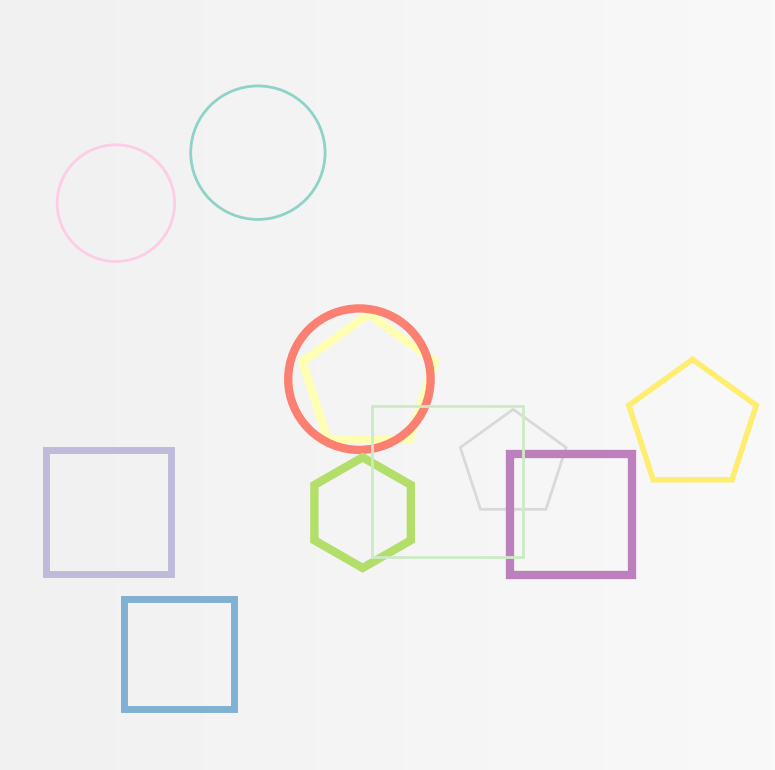[{"shape": "circle", "thickness": 1, "radius": 0.43, "center": [0.333, 0.802]}, {"shape": "pentagon", "thickness": 3, "radius": 0.45, "center": [0.476, 0.502]}, {"shape": "square", "thickness": 2.5, "radius": 0.4, "center": [0.14, 0.335]}, {"shape": "circle", "thickness": 3, "radius": 0.46, "center": [0.464, 0.508]}, {"shape": "square", "thickness": 2.5, "radius": 0.36, "center": [0.231, 0.151]}, {"shape": "hexagon", "thickness": 3, "radius": 0.36, "center": [0.468, 0.334]}, {"shape": "circle", "thickness": 1, "radius": 0.38, "center": [0.15, 0.736]}, {"shape": "pentagon", "thickness": 1, "radius": 0.36, "center": [0.662, 0.397]}, {"shape": "square", "thickness": 3, "radius": 0.39, "center": [0.737, 0.332]}, {"shape": "square", "thickness": 1, "radius": 0.49, "center": [0.577, 0.375]}, {"shape": "pentagon", "thickness": 2, "radius": 0.43, "center": [0.894, 0.447]}]